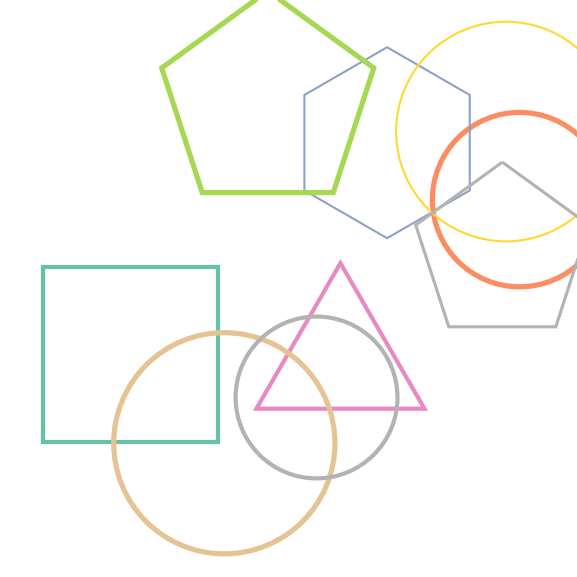[{"shape": "square", "thickness": 2, "radius": 0.76, "center": [0.226, 0.385]}, {"shape": "circle", "thickness": 2.5, "radius": 0.76, "center": [0.9, 0.653]}, {"shape": "hexagon", "thickness": 1, "radius": 0.83, "center": [0.67, 0.752]}, {"shape": "triangle", "thickness": 2, "radius": 0.84, "center": [0.59, 0.375]}, {"shape": "pentagon", "thickness": 2.5, "radius": 0.97, "center": [0.464, 0.822]}, {"shape": "circle", "thickness": 1, "radius": 0.95, "center": [0.876, 0.771]}, {"shape": "circle", "thickness": 2.5, "radius": 0.96, "center": [0.388, 0.232]}, {"shape": "pentagon", "thickness": 1.5, "radius": 0.79, "center": [0.87, 0.561]}, {"shape": "circle", "thickness": 2, "radius": 0.7, "center": [0.548, 0.311]}]